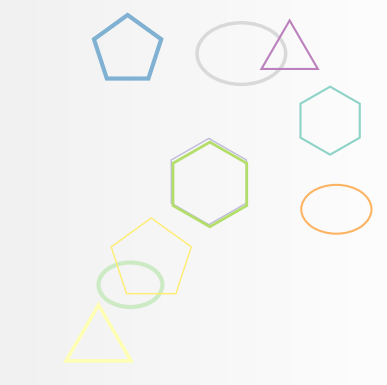[{"shape": "hexagon", "thickness": 1.5, "radius": 0.44, "center": [0.852, 0.687]}, {"shape": "triangle", "thickness": 2.5, "radius": 0.48, "center": [0.254, 0.111]}, {"shape": "hexagon", "thickness": 1, "radius": 0.56, "center": [0.539, 0.528]}, {"shape": "pentagon", "thickness": 3, "radius": 0.46, "center": [0.329, 0.87]}, {"shape": "oval", "thickness": 1.5, "radius": 0.45, "center": [0.868, 0.456]}, {"shape": "hexagon", "thickness": 2, "radius": 0.55, "center": [0.542, 0.521]}, {"shape": "oval", "thickness": 2.5, "radius": 0.57, "center": [0.623, 0.861]}, {"shape": "triangle", "thickness": 1.5, "radius": 0.42, "center": [0.747, 0.863]}, {"shape": "oval", "thickness": 3, "radius": 0.41, "center": [0.337, 0.26]}, {"shape": "pentagon", "thickness": 1, "radius": 0.54, "center": [0.39, 0.325]}]